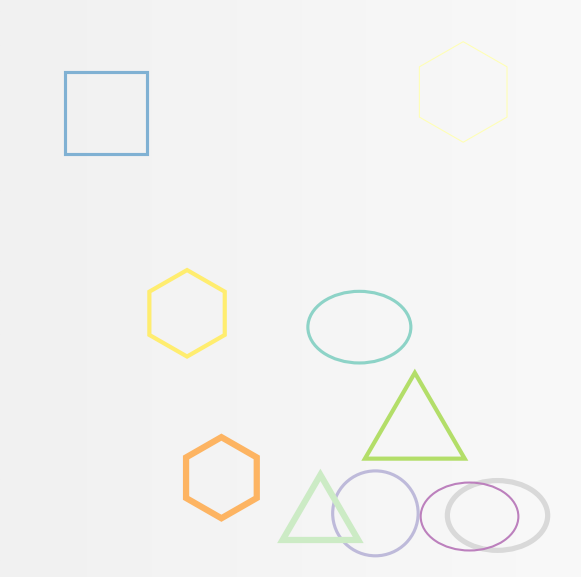[{"shape": "oval", "thickness": 1.5, "radius": 0.44, "center": [0.618, 0.433]}, {"shape": "hexagon", "thickness": 0.5, "radius": 0.44, "center": [0.797, 0.84]}, {"shape": "circle", "thickness": 1.5, "radius": 0.37, "center": [0.646, 0.11]}, {"shape": "square", "thickness": 1.5, "radius": 0.35, "center": [0.182, 0.803]}, {"shape": "hexagon", "thickness": 3, "radius": 0.35, "center": [0.381, 0.172]}, {"shape": "triangle", "thickness": 2, "radius": 0.5, "center": [0.714, 0.254]}, {"shape": "oval", "thickness": 2.5, "radius": 0.43, "center": [0.856, 0.107]}, {"shape": "oval", "thickness": 1, "radius": 0.42, "center": [0.808, 0.105]}, {"shape": "triangle", "thickness": 3, "radius": 0.38, "center": [0.551, 0.102]}, {"shape": "hexagon", "thickness": 2, "radius": 0.37, "center": [0.322, 0.457]}]